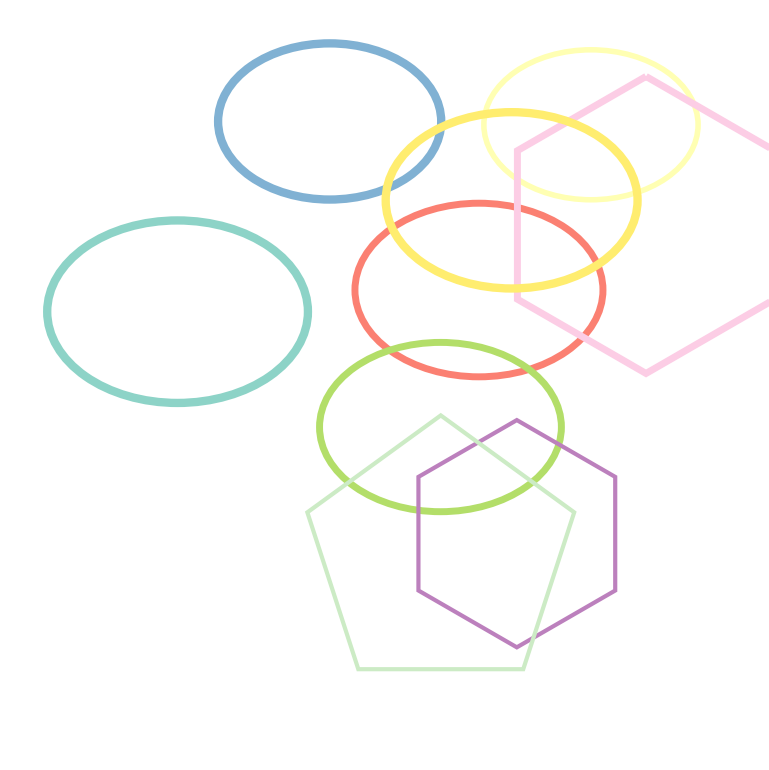[{"shape": "oval", "thickness": 3, "radius": 0.85, "center": [0.231, 0.595]}, {"shape": "oval", "thickness": 2, "radius": 0.7, "center": [0.768, 0.838]}, {"shape": "oval", "thickness": 2.5, "radius": 0.81, "center": [0.622, 0.623]}, {"shape": "oval", "thickness": 3, "radius": 0.72, "center": [0.428, 0.842]}, {"shape": "oval", "thickness": 2.5, "radius": 0.79, "center": [0.572, 0.445]}, {"shape": "hexagon", "thickness": 2.5, "radius": 0.96, "center": [0.839, 0.708]}, {"shape": "hexagon", "thickness": 1.5, "radius": 0.74, "center": [0.671, 0.307]}, {"shape": "pentagon", "thickness": 1.5, "radius": 0.91, "center": [0.572, 0.278]}, {"shape": "oval", "thickness": 3, "radius": 0.82, "center": [0.664, 0.74]}]